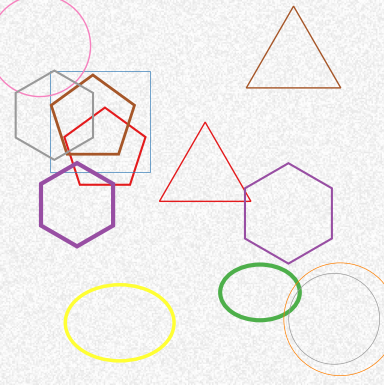[{"shape": "triangle", "thickness": 1, "radius": 0.69, "center": [0.533, 0.546]}, {"shape": "pentagon", "thickness": 1.5, "radius": 0.55, "center": [0.273, 0.61]}, {"shape": "square", "thickness": 0.5, "radius": 0.65, "center": [0.26, 0.684]}, {"shape": "oval", "thickness": 3, "radius": 0.52, "center": [0.675, 0.24]}, {"shape": "hexagon", "thickness": 3, "radius": 0.54, "center": [0.2, 0.468]}, {"shape": "hexagon", "thickness": 1.5, "radius": 0.65, "center": [0.749, 0.446]}, {"shape": "circle", "thickness": 0.5, "radius": 0.73, "center": [0.884, 0.171]}, {"shape": "oval", "thickness": 2.5, "radius": 0.71, "center": [0.311, 0.162]}, {"shape": "pentagon", "thickness": 2, "radius": 0.57, "center": [0.241, 0.692]}, {"shape": "triangle", "thickness": 1, "radius": 0.71, "center": [0.762, 0.843]}, {"shape": "circle", "thickness": 1, "radius": 0.66, "center": [0.104, 0.881]}, {"shape": "circle", "thickness": 0.5, "radius": 0.59, "center": [0.868, 0.172]}, {"shape": "hexagon", "thickness": 1.5, "radius": 0.58, "center": [0.141, 0.701]}]